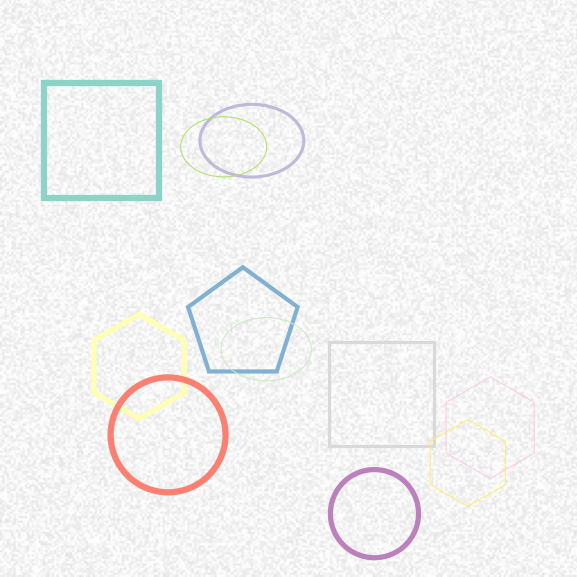[{"shape": "square", "thickness": 3, "radius": 0.5, "center": [0.176, 0.756]}, {"shape": "hexagon", "thickness": 2.5, "radius": 0.45, "center": [0.241, 0.364]}, {"shape": "oval", "thickness": 1.5, "radius": 0.45, "center": [0.436, 0.756]}, {"shape": "circle", "thickness": 3, "radius": 0.5, "center": [0.291, 0.246]}, {"shape": "pentagon", "thickness": 2, "radius": 0.5, "center": [0.421, 0.437]}, {"shape": "oval", "thickness": 0.5, "radius": 0.37, "center": [0.387, 0.745]}, {"shape": "hexagon", "thickness": 0.5, "radius": 0.44, "center": [0.849, 0.259]}, {"shape": "square", "thickness": 1.5, "radius": 0.45, "center": [0.661, 0.317]}, {"shape": "circle", "thickness": 2.5, "radius": 0.38, "center": [0.648, 0.11]}, {"shape": "oval", "thickness": 0.5, "radius": 0.39, "center": [0.461, 0.394]}, {"shape": "hexagon", "thickness": 0.5, "radius": 0.38, "center": [0.81, 0.197]}]